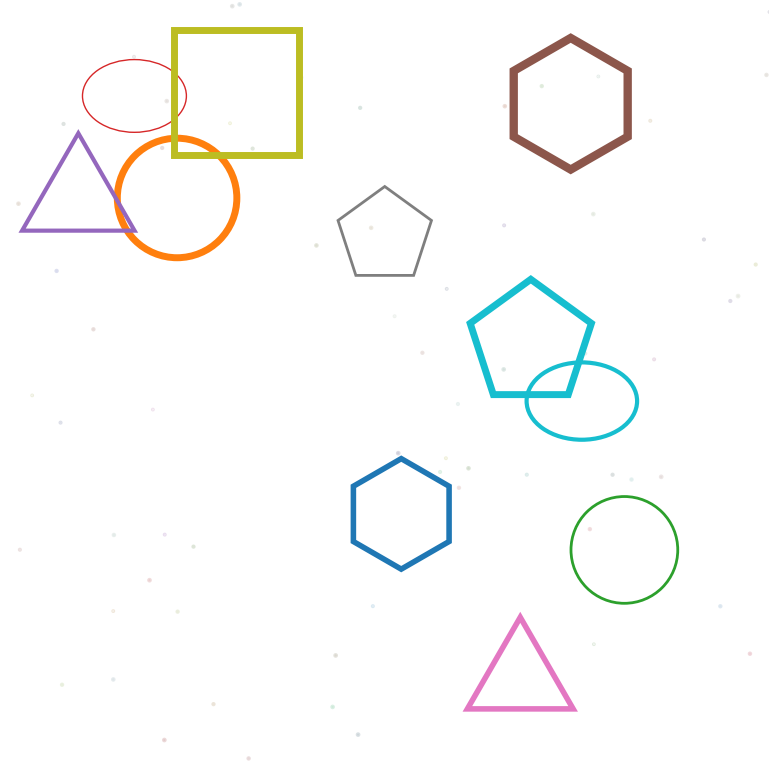[{"shape": "hexagon", "thickness": 2, "radius": 0.36, "center": [0.521, 0.333]}, {"shape": "circle", "thickness": 2.5, "radius": 0.39, "center": [0.23, 0.743]}, {"shape": "circle", "thickness": 1, "radius": 0.35, "center": [0.811, 0.286]}, {"shape": "oval", "thickness": 0.5, "radius": 0.34, "center": [0.175, 0.875]}, {"shape": "triangle", "thickness": 1.5, "radius": 0.42, "center": [0.102, 0.743]}, {"shape": "hexagon", "thickness": 3, "radius": 0.43, "center": [0.741, 0.865]}, {"shape": "triangle", "thickness": 2, "radius": 0.4, "center": [0.676, 0.119]}, {"shape": "pentagon", "thickness": 1, "radius": 0.32, "center": [0.5, 0.694]}, {"shape": "square", "thickness": 2.5, "radius": 0.41, "center": [0.307, 0.88]}, {"shape": "pentagon", "thickness": 2.5, "radius": 0.41, "center": [0.689, 0.554]}, {"shape": "oval", "thickness": 1.5, "radius": 0.36, "center": [0.756, 0.479]}]